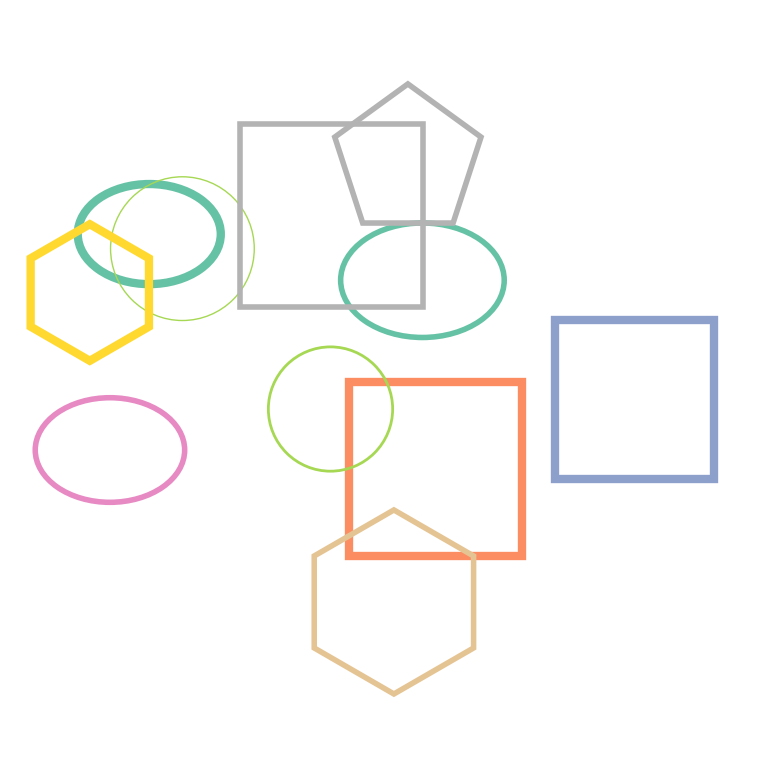[{"shape": "oval", "thickness": 2, "radius": 0.53, "center": [0.549, 0.636]}, {"shape": "oval", "thickness": 3, "radius": 0.46, "center": [0.194, 0.696]}, {"shape": "square", "thickness": 3, "radius": 0.56, "center": [0.566, 0.391]}, {"shape": "square", "thickness": 3, "radius": 0.52, "center": [0.824, 0.481]}, {"shape": "oval", "thickness": 2, "radius": 0.49, "center": [0.143, 0.416]}, {"shape": "circle", "thickness": 0.5, "radius": 0.47, "center": [0.237, 0.677]}, {"shape": "circle", "thickness": 1, "radius": 0.4, "center": [0.429, 0.469]}, {"shape": "hexagon", "thickness": 3, "radius": 0.44, "center": [0.117, 0.62]}, {"shape": "hexagon", "thickness": 2, "radius": 0.6, "center": [0.512, 0.218]}, {"shape": "pentagon", "thickness": 2, "radius": 0.5, "center": [0.53, 0.791]}, {"shape": "square", "thickness": 2, "radius": 0.59, "center": [0.431, 0.72]}]